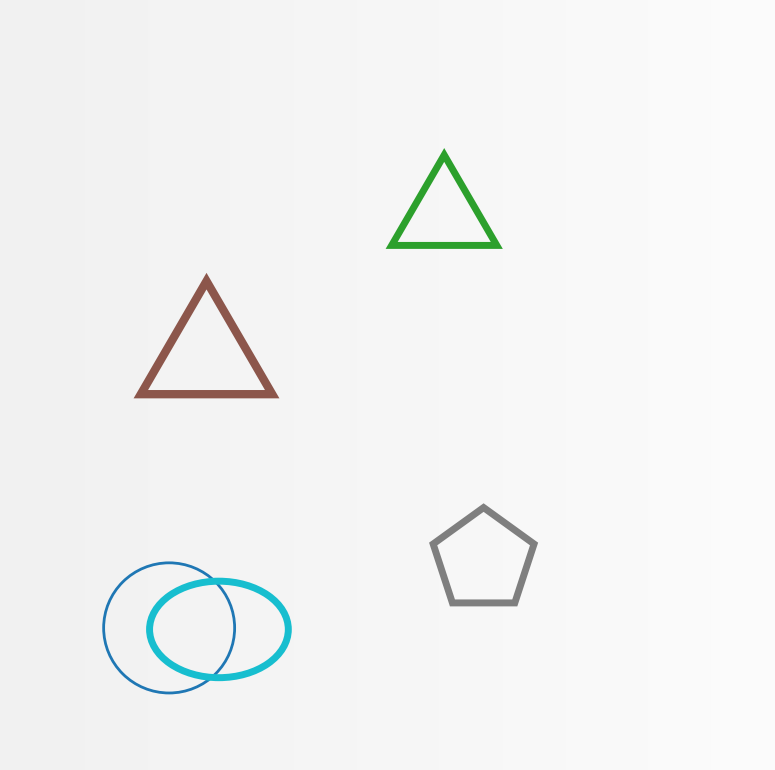[{"shape": "circle", "thickness": 1, "radius": 0.42, "center": [0.218, 0.185]}, {"shape": "triangle", "thickness": 2.5, "radius": 0.39, "center": [0.573, 0.72]}, {"shape": "triangle", "thickness": 3, "radius": 0.49, "center": [0.266, 0.537]}, {"shape": "pentagon", "thickness": 2.5, "radius": 0.34, "center": [0.624, 0.272]}, {"shape": "oval", "thickness": 2.5, "radius": 0.45, "center": [0.283, 0.183]}]